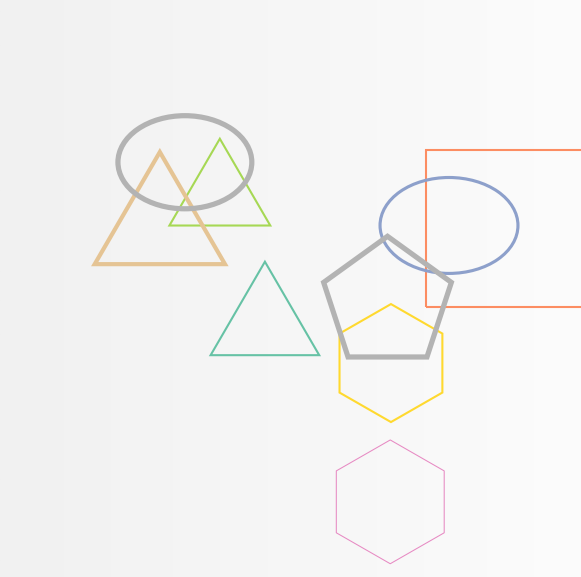[{"shape": "triangle", "thickness": 1, "radius": 0.54, "center": [0.456, 0.438]}, {"shape": "square", "thickness": 1, "radius": 0.68, "center": [0.868, 0.604]}, {"shape": "oval", "thickness": 1.5, "radius": 0.59, "center": [0.772, 0.609]}, {"shape": "hexagon", "thickness": 0.5, "radius": 0.54, "center": [0.671, 0.13]}, {"shape": "triangle", "thickness": 1, "radius": 0.5, "center": [0.378, 0.659]}, {"shape": "hexagon", "thickness": 1, "radius": 0.51, "center": [0.673, 0.37]}, {"shape": "triangle", "thickness": 2, "radius": 0.65, "center": [0.275, 0.606]}, {"shape": "pentagon", "thickness": 2.5, "radius": 0.58, "center": [0.667, 0.474]}, {"shape": "oval", "thickness": 2.5, "radius": 0.58, "center": [0.318, 0.718]}]